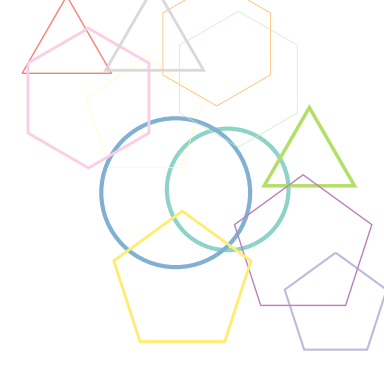[{"shape": "circle", "thickness": 3, "radius": 0.79, "center": [0.591, 0.508]}, {"shape": "pentagon", "thickness": 0.5, "radius": 0.8, "center": [0.377, 0.694]}, {"shape": "pentagon", "thickness": 1.5, "radius": 0.7, "center": [0.872, 0.204]}, {"shape": "triangle", "thickness": 1, "radius": 0.67, "center": [0.173, 0.877]}, {"shape": "circle", "thickness": 3, "radius": 0.97, "center": [0.456, 0.499]}, {"shape": "hexagon", "thickness": 0.5, "radius": 0.81, "center": [0.563, 0.886]}, {"shape": "triangle", "thickness": 2.5, "radius": 0.68, "center": [0.803, 0.585]}, {"shape": "hexagon", "thickness": 2, "radius": 0.91, "center": [0.23, 0.745]}, {"shape": "triangle", "thickness": 2, "radius": 0.73, "center": [0.402, 0.891]}, {"shape": "pentagon", "thickness": 1, "radius": 0.94, "center": [0.787, 0.358]}, {"shape": "hexagon", "thickness": 0.5, "radius": 0.88, "center": [0.619, 0.794]}, {"shape": "pentagon", "thickness": 2, "radius": 0.94, "center": [0.474, 0.264]}]